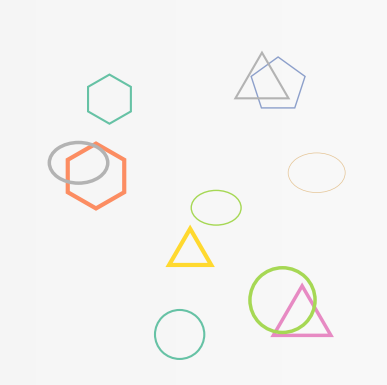[{"shape": "circle", "thickness": 1.5, "radius": 0.32, "center": [0.464, 0.131]}, {"shape": "hexagon", "thickness": 1.5, "radius": 0.32, "center": [0.282, 0.742]}, {"shape": "hexagon", "thickness": 3, "radius": 0.42, "center": [0.248, 0.543]}, {"shape": "pentagon", "thickness": 1, "radius": 0.37, "center": [0.718, 0.779]}, {"shape": "triangle", "thickness": 2.5, "radius": 0.43, "center": [0.78, 0.172]}, {"shape": "oval", "thickness": 1, "radius": 0.32, "center": [0.558, 0.46]}, {"shape": "circle", "thickness": 2.5, "radius": 0.42, "center": [0.729, 0.221]}, {"shape": "triangle", "thickness": 3, "radius": 0.31, "center": [0.491, 0.343]}, {"shape": "oval", "thickness": 0.5, "radius": 0.37, "center": [0.817, 0.551]}, {"shape": "oval", "thickness": 2.5, "radius": 0.38, "center": [0.203, 0.577]}, {"shape": "triangle", "thickness": 1.5, "radius": 0.4, "center": [0.676, 0.784]}]